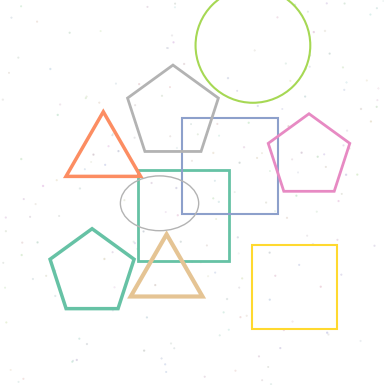[{"shape": "pentagon", "thickness": 2.5, "radius": 0.57, "center": [0.239, 0.291]}, {"shape": "square", "thickness": 2, "radius": 0.59, "center": [0.477, 0.44]}, {"shape": "triangle", "thickness": 2.5, "radius": 0.56, "center": [0.268, 0.598]}, {"shape": "square", "thickness": 1.5, "radius": 0.62, "center": [0.597, 0.569]}, {"shape": "pentagon", "thickness": 2, "radius": 0.56, "center": [0.803, 0.593]}, {"shape": "circle", "thickness": 1.5, "radius": 0.75, "center": [0.657, 0.882]}, {"shape": "square", "thickness": 1.5, "radius": 0.55, "center": [0.765, 0.255]}, {"shape": "triangle", "thickness": 3, "radius": 0.54, "center": [0.433, 0.284]}, {"shape": "oval", "thickness": 1, "radius": 0.51, "center": [0.414, 0.472]}, {"shape": "pentagon", "thickness": 2, "radius": 0.62, "center": [0.449, 0.707]}]